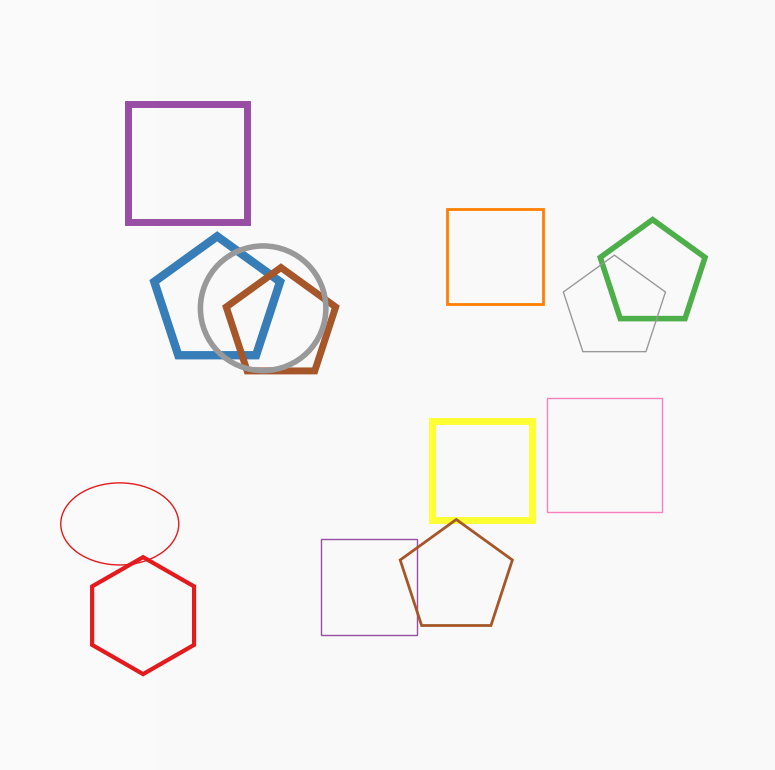[{"shape": "oval", "thickness": 0.5, "radius": 0.38, "center": [0.155, 0.32]}, {"shape": "hexagon", "thickness": 1.5, "radius": 0.38, "center": [0.185, 0.2]}, {"shape": "pentagon", "thickness": 3, "radius": 0.43, "center": [0.28, 0.608]}, {"shape": "pentagon", "thickness": 2, "radius": 0.36, "center": [0.842, 0.644]}, {"shape": "square", "thickness": 2.5, "radius": 0.38, "center": [0.242, 0.789]}, {"shape": "square", "thickness": 0.5, "radius": 0.31, "center": [0.476, 0.237]}, {"shape": "square", "thickness": 1, "radius": 0.31, "center": [0.639, 0.667]}, {"shape": "square", "thickness": 2.5, "radius": 0.32, "center": [0.622, 0.389]}, {"shape": "pentagon", "thickness": 1, "radius": 0.38, "center": [0.589, 0.249]}, {"shape": "pentagon", "thickness": 2.5, "radius": 0.37, "center": [0.363, 0.578]}, {"shape": "square", "thickness": 0.5, "radius": 0.37, "center": [0.78, 0.409]}, {"shape": "pentagon", "thickness": 0.5, "radius": 0.35, "center": [0.793, 0.599]}, {"shape": "circle", "thickness": 2, "radius": 0.4, "center": [0.34, 0.6]}]